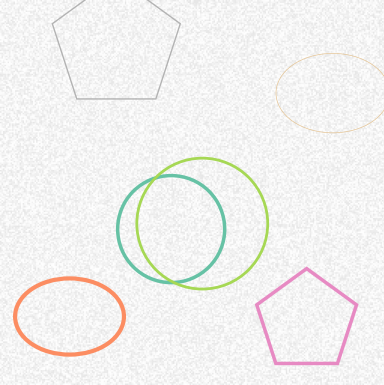[{"shape": "circle", "thickness": 2.5, "radius": 0.69, "center": [0.445, 0.405]}, {"shape": "oval", "thickness": 3, "radius": 0.71, "center": [0.181, 0.178]}, {"shape": "pentagon", "thickness": 2.5, "radius": 0.68, "center": [0.796, 0.166]}, {"shape": "circle", "thickness": 2, "radius": 0.85, "center": [0.525, 0.419]}, {"shape": "oval", "thickness": 0.5, "radius": 0.74, "center": [0.864, 0.758]}, {"shape": "pentagon", "thickness": 1, "radius": 0.87, "center": [0.302, 0.884]}]